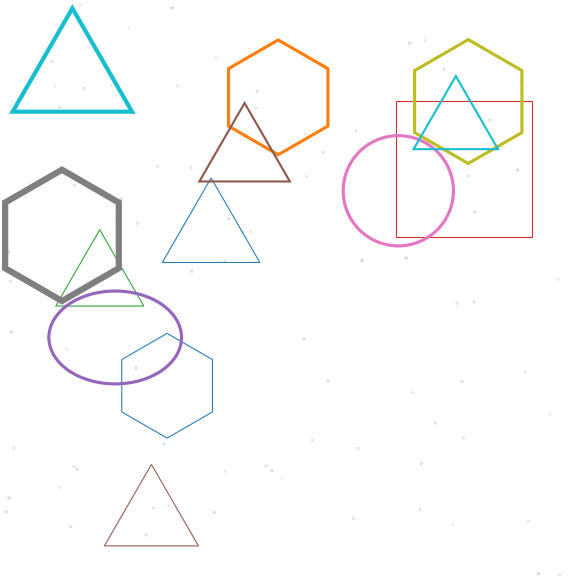[{"shape": "triangle", "thickness": 0.5, "radius": 0.49, "center": [0.366, 0.593]}, {"shape": "hexagon", "thickness": 0.5, "radius": 0.45, "center": [0.289, 0.331]}, {"shape": "hexagon", "thickness": 1.5, "radius": 0.5, "center": [0.482, 0.831]}, {"shape": "triangle", "thickness": 0.5, "radius": 0.44, "center": [0.173, 0.513]}, {"shape": "square", "thickness": 0.5, "radius": 0.59, "center": [0.804, 0.706]}, {"shape": "oval", "thickness": 1.5, "radius": 0.57, "center": [0.199, 0.415]}, {"shape": "triangle", "thickness": 1, "radius": 0.45, "center": [0.424, 0.73]}, {"shape": "triangle", "thickness": 0.5, "radius": 0.47, "center": [0.262, 0.101]}, {"shape": "circle", "thickness": 1.5, "radius": 0.48, "center": [0.69, 0.669]}, {"shape": "hexagon", "thickness": 3, "radius": 0.57, "center": [0.107, 0.592]}, {"shape": "hexagon", "thickness": 1.5, "radius": 0.54, "center": [0.811, 0.823]}, {"shape": "triangle", "thickness": 2, "radius": 0.6, "center": [0.125, 0.865]}, {"shape": "triangle", "thickness": 1, "radius": 0.42, "center": [0.789, 0.783]}]